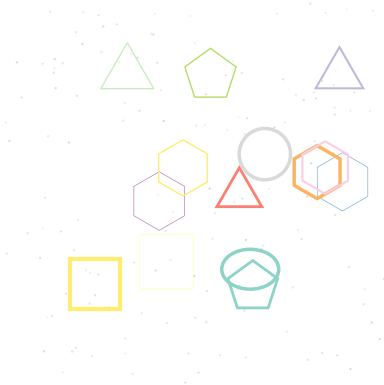[{"shape": "oval", "thickness": 2.5, "radius": 0.37, "center": [0.65, 0.301]}, {"shape": "pentagon", "thickness": 2, "radius": 0.34, "center": [0.657, 0.255]}, {"shape": "square", "thickness": 0.5, "radius": 0.35, "center": [0.43, 0.321]}, {"shape": "triangle", "thickness": 1.5, "radius": 0.36, "center": [0.882, 0.806]}, {"shape": "triangle", "thickness": 2, "radius": 0.34, "center": [0.622, 0.497]}, {"shape": "hexagon", "thickness": 0.5, "radius": 0.38, "center": [0.89, 0.528]}, {"shape": "hexagon", "thickness": 2.5, "radius": 0.34, "center": [0.824, 0.553]}, {"shape": "pentagon", "thickness": 1, "radius": 0.35, "center": [0.547, 0.804]}, {"shape": "hexagon", "thickness": 1.5, "radius": 0.34, "center": [0.845, 0.565]}, {"shape": "circle", "thickness": 2.5, "radius": 0.33, "center": [0.688, 0.6]}, {"shape": "hexagon", "thickness": 0.5, "radius": 0.38, "center": [0.414, 0.478]}, {"shape": "triangle", "thickness": 1, "radius": 0.4, "center": [0.331, 0.809]}, {"shape": "hexagon", "thickness": 1, "radius": 0.36, "center": [0.475, 0.564]}, {"shape": "square", "thickness": 3, "radius": 0.32, "center": [0.247, 0.261]}]